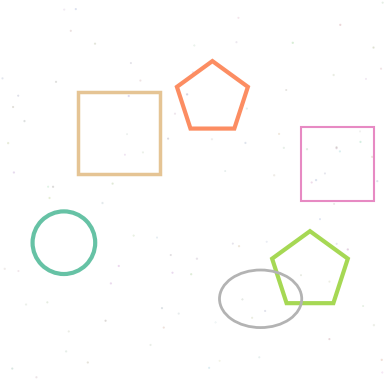[{"shape": "circle", "thickness": 3, "radius": 0.41, "center": [0.166, 0.37]}, {"shape": "pentagon", "thickness": 3, "radius": 0.48, "center": [0.552, 0.744]}, {"shape": "square", "thickness": 1.5, "radius": 0.48, "center": [0.878, 0.574]}, {"shape": "pentagon", "thickness": 3, "radius": 0.52, "center": [0.805, 0.296]}, {"shape": "square", "thickness": 2.5, "radius": 0.53, "center": [0.31, 0.654]}, {"shape": "oval", "thickness": 2, "radius": 0.53, "center": [0.677, 0.224]}]